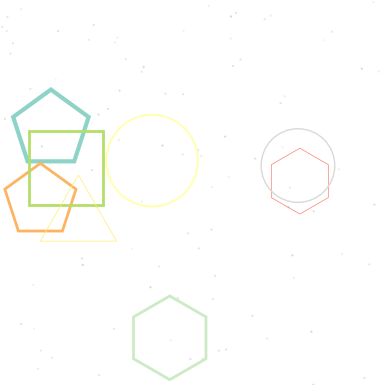[{"shape": "pentagon", "thickness": 3, "radius": 0.52, "center": [0.132, 0.664]}, {"shape": "circle", "thickness": 1.5, "radius": 0.6, "center": [0.395, 0.583]}, {"shape": "hexagon", "thickness": 0.5, "radius": 0.43, "center": [0.779, 0.53]}, {"shape": "pentagon", "thickness": 2, "radius": 0.49, "center": [0.105, 0.479]}, {"shape": "square", "thickness": 2, "radius": 0.48, "center": [0.171, 0.564]}, {"shape": "circle", "thickness": 1, "radius": 0.48, "center": [0.774, 0.57]}, {"shape": "hexagon", "thickness": 2, "radius": 0.54, "center": [0.441, 0.123]}, {"shape": "triangle", "thickness": 0.5, "radius": 0.57, "center": [0.204, 0.431]}]